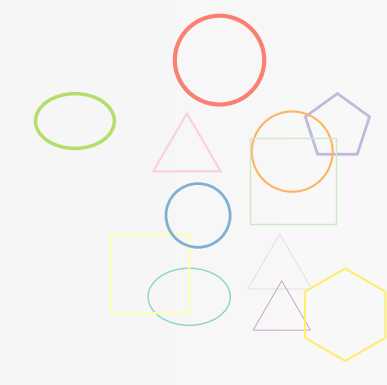[{"shape": "oval", "thickness": 1, "radius": 0.53, "center": [0.488, 0.229]}, {"shape": "square", "thickness": 1.5, "radius": 0.51, "center": [0.387, 0.289]}, {"shape": "pentagon", "thickness": 2, "radius": 0.44, "center": [0.871, 0.67]}, {"shape": "circle", "thickness": 3, "radius": 0.58, "center": [0.567, 0.844]}, {"shape": "circle", "thickness": 2, "radius": 0.41, "center": [0.511, 0.44]}, {"shape": "circle", "thickness": 1.5, "radius": 0.52, "center": [0.754, 0.606]}, {"shape": "oval", "thickness": 2.5, "radius": 0.51, "center": [0.193, 0.686]}, {"shape": "triangle", "thickness": 1.5, "radius": 0.5, "center": [0.482, 0.605]}, {"shape": "triangle", "thickness": 0.5, "radius": 0.48, "center": [0.722, 0.297]}, {"shape": "triangle", "thickness": 0.5, "radius": 0.43, "center": [0.727, 0.185]}, {"shape": "square", "thickness": 1, "radius": 0.56, "center": [0.756, 0.529]}, {"shape": "hexagon", "thickness": 1.5, "radius": 0.6, "center": [0.891, 0.183]}]